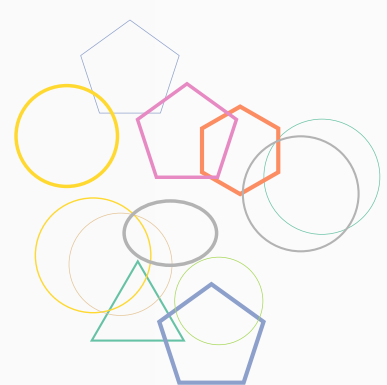[{"shape": "triangle", "thickness": 1.5, "radius": 0.69, "center": [0.356, 0.184]}, {"shape": "circle", "thickness": 0.5, "radius": 0.75, "center": [0.831, 0.541]}, {"shape": "hexagon", "thickness": 3, "radius": 0.57, "center": [0.62, 0.61]}, {"shape": "pentagon", "thickness": 3, "radius": 0.71, "center": [0.546, 0.12]}, {"shape": "pentagon", "thickness": 0.5, "radius": 0.67, "center": [0.335, 0.814]}, {"shape": "pentagon", "thickness": 2.5, "radius": 0.67, "center": [0.483, 0.648]}, {"shape": "circle", "thickness": 0.5, "radius": 0.57, "center": [0.565, 0.218]}, {"shape": "circle", "thickness": 1, "radius": 0.74, "center": [0.24, 0.337]}, {"shape": "circle", "thickness": 2.5, "radius": 0.65, "center": [0.172, 0.647]}, {"shape": "circle", "thickness": 0.5, "radius": 0.66, "center": [0.311, 0.314]}, {"shape": "circle", "thickness": 1.5, "radius": 0.75, "center": [0.776, 0.497]}, {"shape": "oval", "thickness": 2.5, "radius": 0.6, "center": [0.44, 0.394]}]